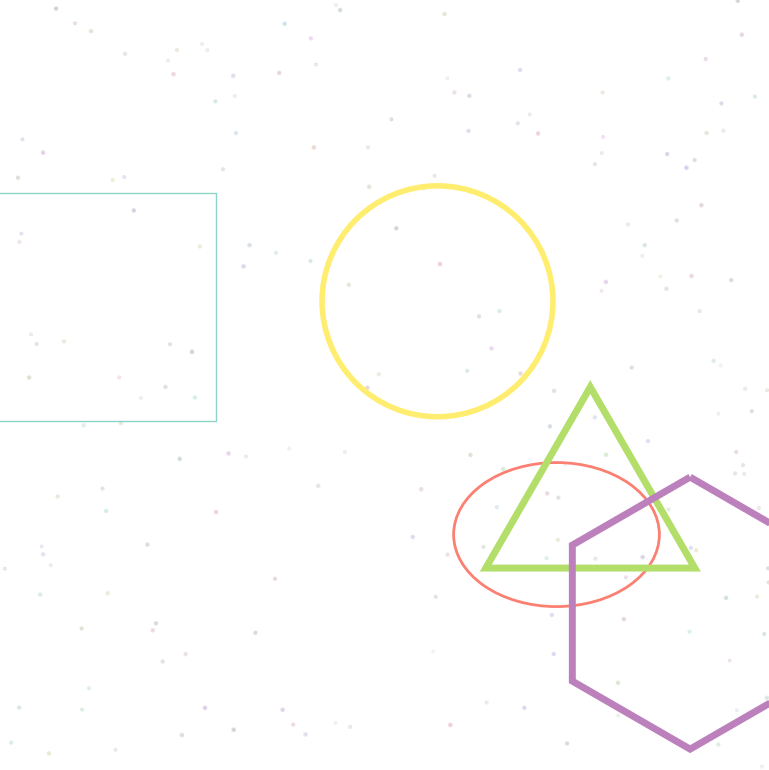[{"shape": "square", "thickness": 0.5, "radius": 0.74, "center": [0.133, 0.601]}, {"shape": "oval", "thickness": 1, "radius": 0.67, "center": [0.723, 0.306]}, {"shape": "triangle", "thickness": 2.5, "radius": 0.78, "center": [0.767, 0.341]}, {"shape": "hexagon", "thickness": 2.5, "radius": 0.88, "center": [0.896, 0.204]}, {"shape": "circle", "thickness": 2, "radius": 0.75, "center": [0.568, 0.609]}]